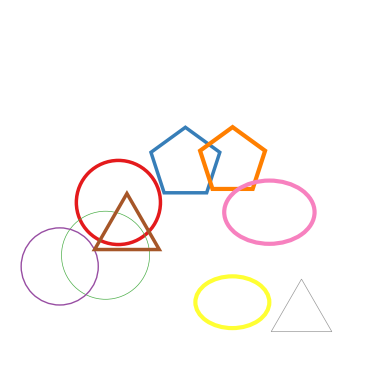[{"shape": "circle", "thickness": 2.5, "radius": 0.55, "center": [0.308, 0.474]}, {"shape": "pentagon", "thickness": 2.5, "radius": 0.47, "center": [0.482, 0.575]}, {"shape": "circle", "thickness": 0.5, "radius": 0.57, "center": [0.274, 0.337]}, {"shape": "circle", "thickness": 1, "radius": 0.5, "center": [0.155, 0.308]}, {"shape": "pentagon", "thickness": 3, "radius": 0.44, "center": [0.604, 0.581]}, {"shape": "oval", "thickness": 3, "radius": 0.48, "center": [0.604, 0.215]}, {"shape": "triangle", "thickness": 2.5, "radius": 0.48, "center": [0.33, 0.4]}, {"shape": "oval", "thickness": 3, "radius": 0.59, "center": [0.7, 0.449]}, {"shape": "triangle", "thickness": 0.5, "radius": 0.46, "center": [0.783, 0.184]}]